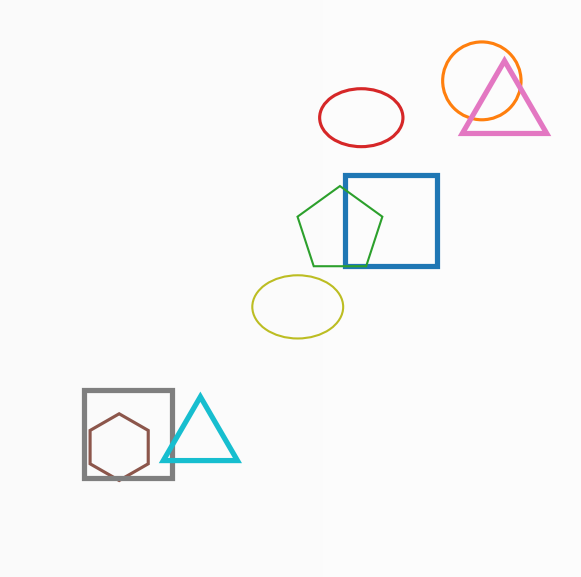[{"shape": "square", "thickness": 2.5, "radius": 0.39, "center": [0.673, 0.617]}, {"shape": "circle", "thickness": 1.5, "radius": 0.34, "center": [0.829, 0.859]}, {"shape": "pentagon", "thickness": 1, "radius": 0.38, "center": [0.585, 0.6]}, {"shape": "oval", "thickness": 1.5, "radius": 0.36, "center": [0.622, 0.795]}, {"shape": "hexagon", "thickness": 1.5, "radius": 0.29, "center": [0.205, 0.225]}, {"shape": "triangle", "thickness": 2.5, "radius": 0.42, "center": [0.868, 0.81]}, {"shape": "square", "thickness": 2.5, "radius": 0.38, "center": [0.221, 0.248]}, {"shape": "oval", "thickness": 1, "radius": 0.39, "center": [0.512, 0.468]}, {"shape": "triangle", "thickness": 2.5, "radius": 0.37, "center": [0.345, 0.238]}]